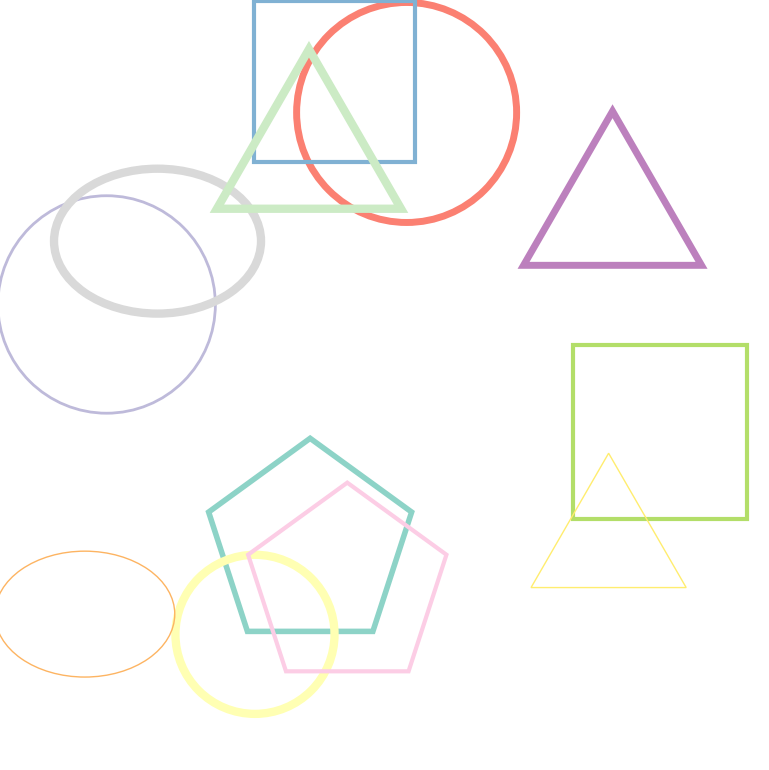[{"shape": "pentagon", "thickness": 2, "radius": 0.69, "center": [0.403, 0.292]}, {"shape": "circle", "thickness": 3, "radius": 0.52, "center": [0.331, 0.176]}, {"shape": "circle", "thickness": 1, "radius": 0.71, "center": [0.138, 0.605]}, {"shape": "circle", "thickness": 2.5, "radius": 0.71, "center": [0.528, 0.854]}, {"shape": "square", "thickness": 1.5, "radius": 0.52, "center": [0.435, 0.894]}, {"shape": "oval", "thickness": 0.5, "radius": 0.58, "center": [0.11, 0.202]}, {"shape": "square", "thickness": 1.5, "radius": 0.57, "center": [0.857, 0.439]}, {"shape": "pentagon", "thickness": 1.5, "radius": 0.68, "center": [0.451, 0.238]}, {"shape": "oval", "thickness": 3, "radius": 0.67, "center": [0.205, 0.687]}, {"shape": "triangle", "thickness": 2.5, "radius": 0.67, "center": [0.796, 0.722]}, {"shape": "triangle", "thickness": 3, "radius": 0.69, "center": [0.401, 0.798]}, {"shape": "triangle", "thickness": 0.5, "radius": 0.58, "center": [0.79, 0.295]}]